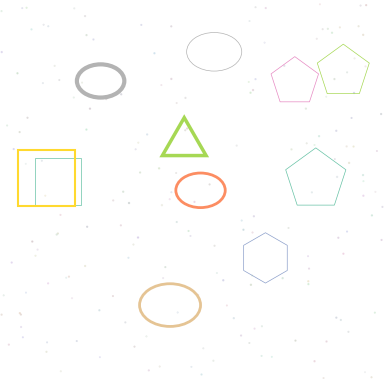[{"shape": "square", "thickness": 0.5, "radius": 0.3, "center": [0.151, 0.529]}, {"shape": "pentagon", "thickness": 0.5, "radius": 0.41, "center": [0.82, 0.534]}, {"shape": "oval", "thickness": 2, "radius": 0.32, "center": [0.521, 0.506]}, {"shape": "hexagon", "thickness": 0.5, "radius": 0.33, "center": [0.689, 0.33]}, {"shape": "pentagon", "thickness": 0.5, "radius": 0.32, "center": [0.766, 0.788]}, {"shape": "triangle", "thickness": 2.5, "radius": 0.33, "center": [0.479, 0.629]}, {"shape": "pentagon", "thickness": 0.5, "radius": 0.36, "center": [0.892, 0.814]}, {"shape": "square", "thickness": 1.5, "radius": 0.37, "center": [0.121, 0.538]}, {"shape": "oval", "thickness": 2, "radius": 0.4, "center": [0.442, 0.208]}, {"shape": "oval", "thickness": 3, "radius": 0.31, "center": [0.261, 0.79]}, {"shape": "oval", "thickness": 0.5, "radius": 0.36, "center": [0.556, 0.865]}]